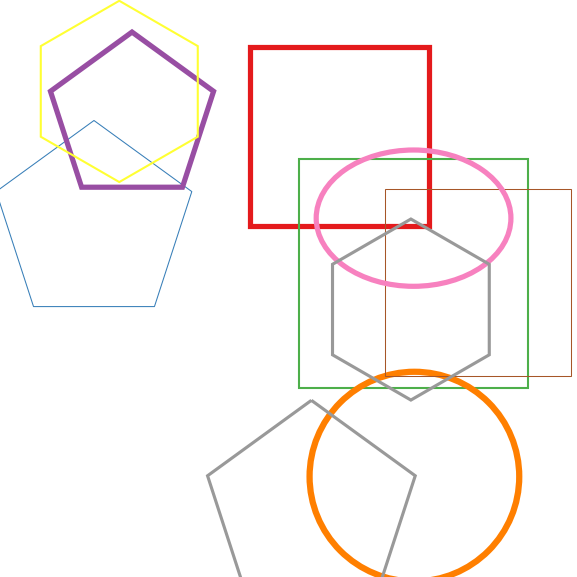[{"shape": "square", "thickness": 2.5, "radius": 0.77, "center": [0.588, 0.763]}, {"shape": "pentagon", "thickness": 0.5, "radius": 0.89, "center": [0.163, 0.612]}, {"shape": "square", "thickness": 1, "radius": 0.99, "center": [0.716, 0.525]}, {"shape": "pentagon", "thickness": 2.5, "radius": 0.74, "center": [0.229, 0.795]}, {"shape": "circle", "thickness": 3, "radius": 0.91, "center": [0.718, 0.174]}, {"shape": "hexagon", "thickness": 1, "radius": 0.78, "center": [0.207, 0.841]}, {"shape": "square", "thickness": 0.5, "radius": 0.81, "center": [0.828, 0.509]}, {"shape": "oval", "thickness": 2.5, "radius": 0.84, "center": [0.716, 0.621]}, {"shape": "pentagon", "thickness": 1.5, "radius": 0.95, "center": [0.539, 0.117]}, {"shape": "hexagon", "thickness": 1.5, "radius": 0.78, "center": [0.712, 0.463]}]